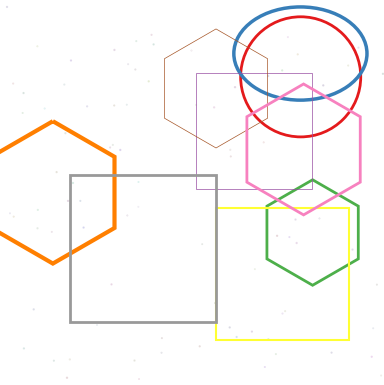[{"shape": "circle", "thickness": 2, "radius": 0.78, "center": [0.781, 0.8]}, {"shape": "oval", "thickness": 2.5, "radius": 0.86, "center": [0.78, 0.861]}, {"shape": "hexagon", "thickness": 2, "radius": 0.68, "center": [0.812, 0.396]}, {"shape": "square", "thickness": 0.5, "radius": 0.75, "center": [0.659, 0.659]}, {"shape": "hexagon", "thickness": 3, "radius": 0.92, "center": [0.137, 0.5]}, {"shape": "square", "thickness": 1.5, "radius": 0.86, "center": [0.734, 0.289]}, {"shape": "hexagon", "thickness": 0.5, "radius": 0.77, "center": [0.561, 0.77]}, {"shape": "hexagon", "thickness": 2, "radius": 0.85, "center": [0.789, 0.612]}, {"shape": "square", "thickness": 2, "radius": 0.95, "center": [0.371, 0.354]}]